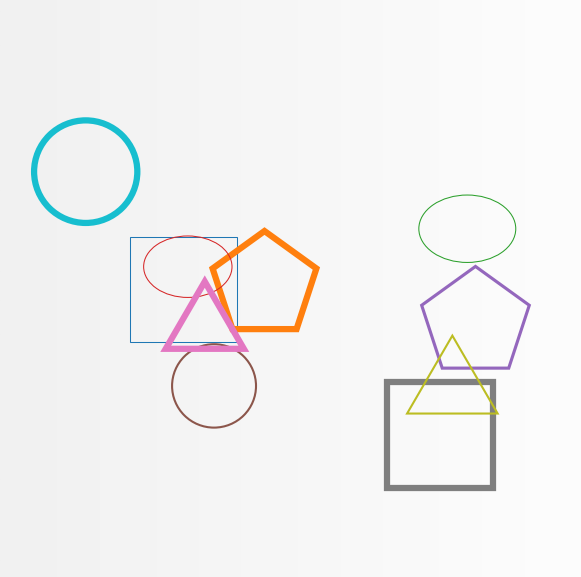[{"shape": "square", "thickness": 0.5, "radius": 0.46, "center": [0.316, 0.497]}, {"shape": "pentagon", "thickness": 3, "radius": 0.47, "center": [0.455, 0.505]}, {"shape": "oval", "thickness": 0.5, "radius": 0.42, "center": [0.804, 0.603]}, {"shape": "oval", "thickness": 0.5, "radius": 0.38, "center": [0.323, 0.537]}, {"shape": "pentagon", "thickness": 1.5, "radius": 0.49, "center": [0.818, 0.44]}, {"shape": "circle", "thickness": 1, "radius": 0.36, "center": [0.368, 0.331]}, {"shape": "triangle", "thickness": 3, "radius": 0.39, "center": [0.352, 0.434]}, {"shape": "square", "thickness": 3, "radius": 0.46, "center": [0.757, 0.246]}, {"shape": "triangle", "thickness": 1, "radius": 0.45, "center": [0.778, 0.328]}, {"shape": "circle", "thickness": 3, "radius": 0.44, "center": [0.147, 0.702]}]